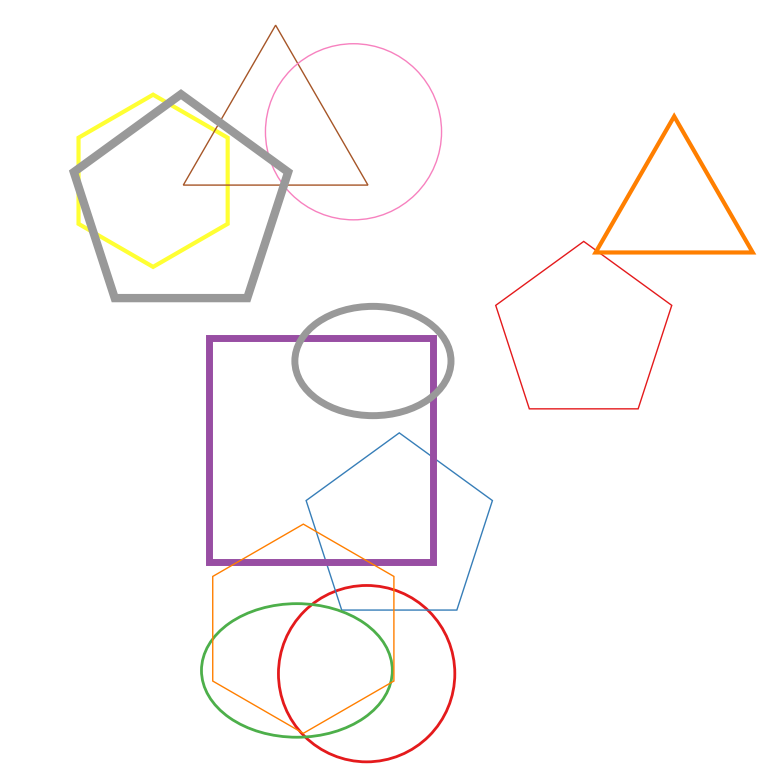[{"shape": "circle", "thickness": 1, "radius": 0.57, "center": [0.476, 0.125]}, {"shape": "pentagon", "thickness": 0.5, "radius": 0.6, "center": [0.758, 0.566]}, {"shape": "pentagon", "thickness": 0.5, "radius": 0.64, "center": [0.519, 0.311]}, {"shape": "oval", "thickness": 1, "radius": 0.62, "center": [0.386, 0.129]}, {"shape": "square", "thickness": 2.5, "radius": 0.73, "center": [0.417, 0.415]}, {"shape": "triangle", "thickness": 1.5, "radius": 0.59, "center": [0.876, 0.731]}, {"shape": "hexagon", "thickness": 0.5, "radius": 0.68, "center": [0.394, 0.183]}, {"shape": "hexagon", "thickness": 1.5, "radius": 0.56, "center": [0.199, 0.765]}, {"shape": "triangle", "thickness": 0.5, "radius": 0.69, "center": [0.358, 0.829]}, {"shape": "circle", "thickness": 0.5, "radius": 0.57, "center": [0.459, 0.829]}, {"shape": "oval", "thickness": 2.5, "radius": 0.51, "center": [0.484, 0.531]}, {"shape": "pentagon", "thickness": 3, "radius": 0.73, "center": [0.235, 0.731]}]